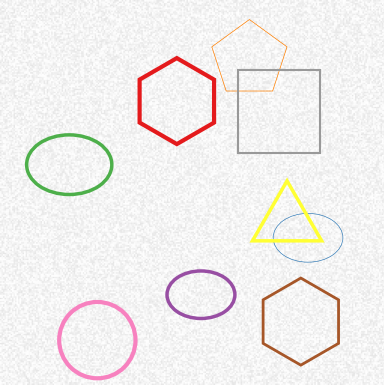[{"shape": "hexagon", "thickness": 3, "radius": 0.56, "center": [0.459, 0.737]}, {"shape": "oval", "thickness": 0.5, "radius": 0.45, "center": [0.8, 0.382]}, {"shape": "oval", "thickness": 2.5, "radius": 0.55, "center": [0.18, 0.572]}, {"shape": "oval", "thickness": 2.5, "radius": 0.44, "center": [0.522, 0.234]}, {"shape": "pentagon", "thickness": 0.5, "radius": 0.51, "center": [0.648, 0.847]}, {"shape": "triangle", "thickness": 2.5, "radius": 0.52, "center": [0.746, 0.426]}, {"shape": "hexagon", "thickness": 2, "radius": 0.57, "center": [0.781, 0.165]}, {"shape": "circle", "thickness": 3, "radius": 0.5, "center": [0.253, 0.117]}, {"shape": "square", "thickness": 1.5, "radius": 0.53, "center": [0.725, 0.71]}]